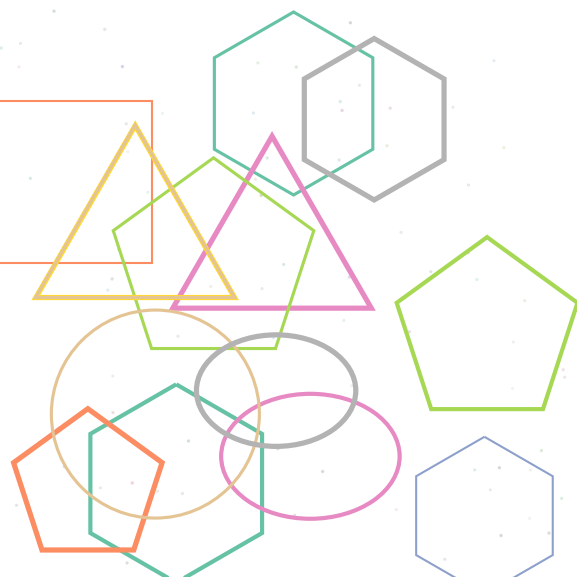[{"shape": "hexagon", "thickness": 2, "radius": 0.86, "center": [0.305, 0.162]}, {"shape": "hexagon", "thickness": 1.5, "radius": 0.79, "center": [0.508, 0.82]}, {"shape": "square", "thickness": 1, "radius": 0.7, "center": [0.122, 0.684]}, {"shape": "pentagon", "thickness": 2.5, "radius": 0.68, "center": [0.152, 0.156]}, {"shape": "hexagon", "thickness": 1, "radius": 0.68, "center": [0.839, 0.106]}, {"shape": "oval", "thickness": 2, "radius": 0.77, "center": [0.537, 0.209]}, {"shape": "triangle", "thickness": 2.5, "radius": 0.99, "center": [0.471, 0.565]}, {"shape": "pentagon", "thickness": 2, "radius": 0.82, "center": [0.843, 0.424]}, {"shape": "pentagon", "thickness": 1.5, "radius": 0.91, "center": [0.37, 0.543]}, {"shape": "triangle", "thickness": 2.5, "radius": 0.99, "center": [0.234, 0.583]}, {"shape": "circle", "thickness": 1.5, "radius": 0.9, "center": [0.269, 0.282]}, {"shape": "triangle", "thickness": 1.5, "radius": 1.0, "center": [0.234, 0.584]}, {"shape": "hexagon", "thickness": 2.5, "radius": 0.7, "center": [0.648, 0.793]}, {"shape": "oval", "thickness": 2.5, "radius": 0.69, "center": [0.478, 0.323]}]